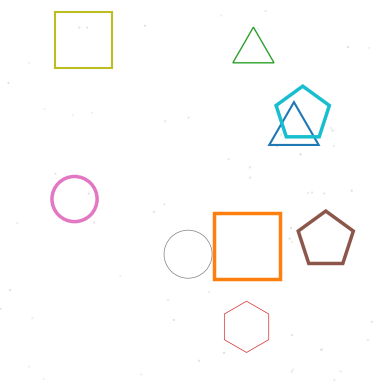[{"shape": "triangle", "thickness": 1.5, "radius": 0.37, "center": [0.764, 0.661]}, {"shape": "square", "thickness": 2.5, "radius": 0.43, "center": [0.642, 0.361]}, {"shape": "triangle", "thickness": 1, "radius": 0.31, "center": [0.658, 0.868]}, {"shape": "hexagon", "thickness": 0.5, "radius": 0.33, "center": [0.64, 0.151]}, {"shape": "pentagon", "thickness": 2.5, "radius": 0.38, "center": [0.846, 0.377]}, {"shape": "circle", "thickness": 2.5, "radius": 0.29, "center": [0.194, 0.483]}, {"shape": "circle", "thickness": 0.5, "radius": 0.31, "center": [0.488, 0.34]}, {"shape": "square", "thickness": 1.5, "radius": 0.36, "center": [0.217, 0.897]}, {"shape": "pentagon", "thickness": 2.5, "radius": 0.36, "center": [0.786, 0.704]}]